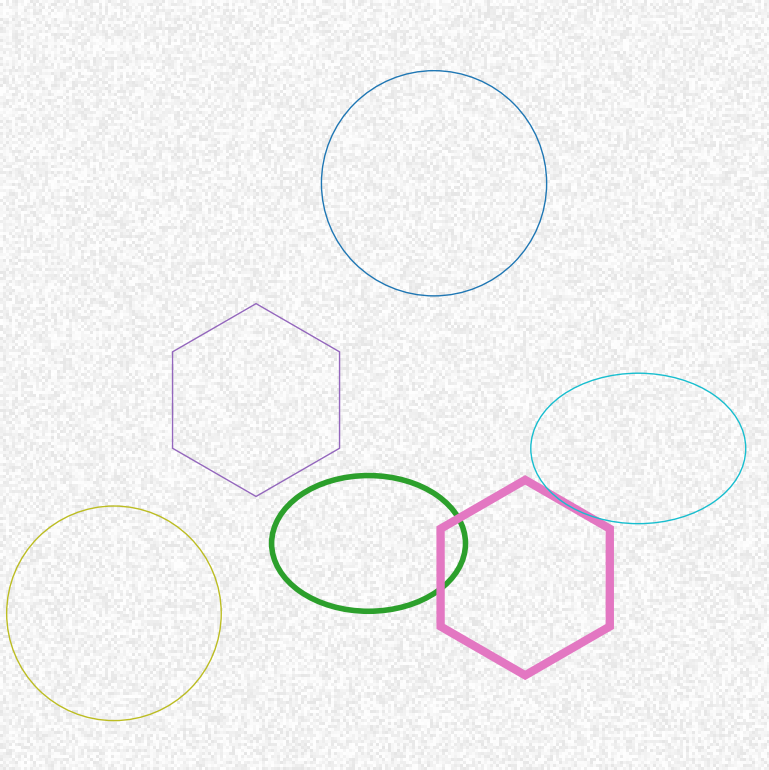[{"shape": "circle", "thickness": 0.5, "radius": 0.73, "center": [0.564, 0.762]}, {"shape": "oval", "thickness": 2, "radius": 0.63, "center": [0.479, 0.294]}, {"shape": "hexagon", "thickness": 0.5, "radius": 0.63, "center": [0.333, 0.48]}, {"shape": "hexagon", "thickness": 3, "radius": 0.63, "center": [0.682, 0.25]}, {"shape": "circle", "thickness": 0.5, "radius": 0.7, "center": [0.148, 0.203]}, {"shape": "oval", "thickness": 0.5, "radius": 0.7, "center": [0.829, 0.418]}]